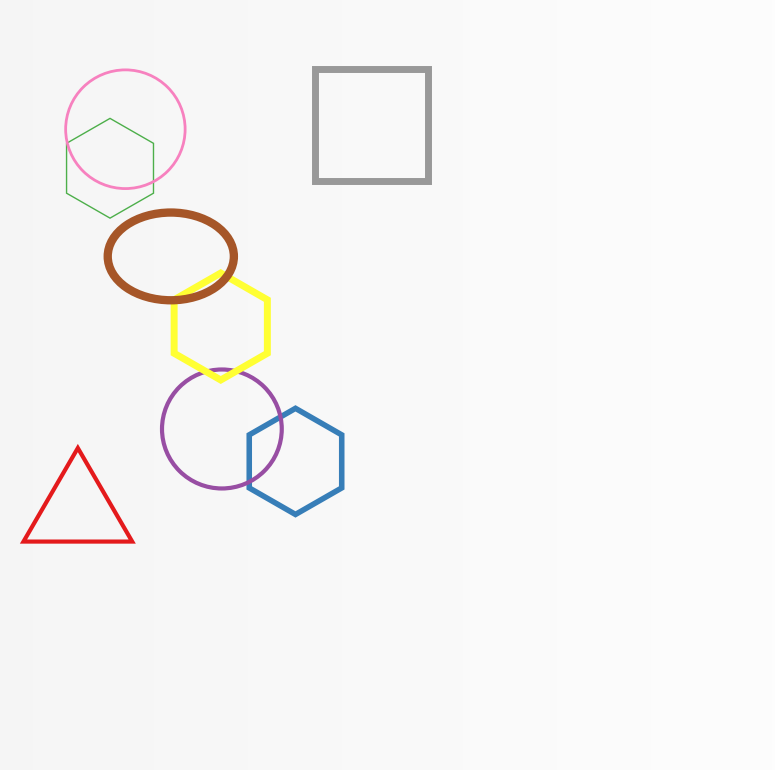[{"shape": "triangle", "thickness": 1.5, "radius": 0.4, "center": [0.1, 0.337]}, {"shape": "hexagon", "thickness": 2, "radius": 0.34, "center": [0.381, 0.401]}, {"shape": "hexagon", "thickness": 0.5, "radius": 0.32, "center": [0.142, 0.781]}, {"shape": "circle", "thickness": 1.5, "radius": 0.39, "center": [0.286, 0.443]}, {"shape": "hexagon", "thickness": 2.5, "radius": 0.35, "center": [0.285, 0.576]}, {"shape": "oval", "thickness": 3, "radius": 0.41, "center": [0.22, 0.667]}, {"shape": "circle", "thickness": 1, "radius": 0.39, "center": [0.162, 0.832]}, {"shape": "square", "thickness": 2.5, "radius": 0.36, "center": [0.48, 0.838]}]